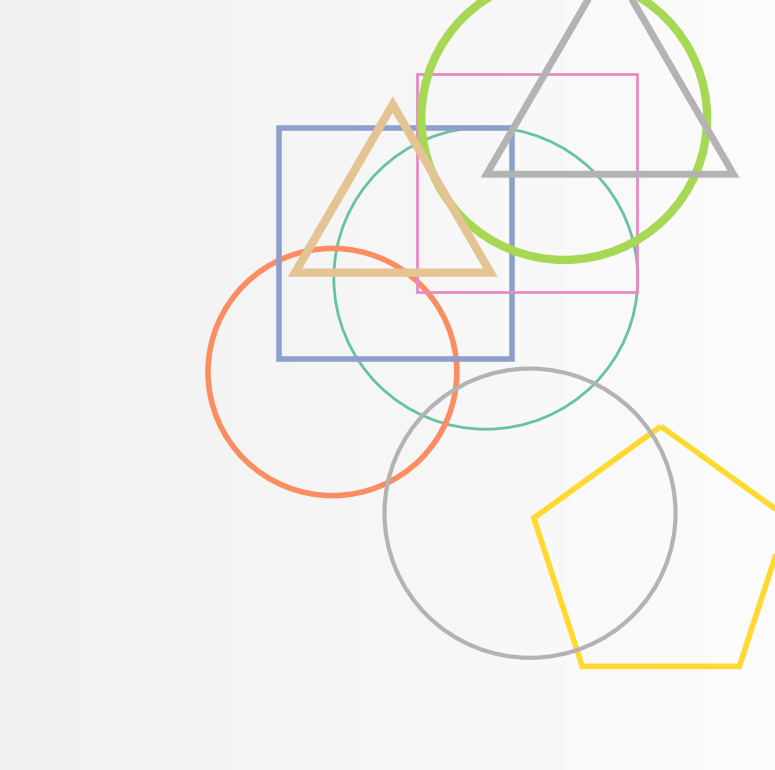[{"shape": "circle", "thickness": 1, "radius": 0.98, "center": [0.627, 0.639]}, {"shape": "circle", "thickness": 2, "radius": 0.8, "center": [0.429, 0.517]}, {"shape": "square", "thickness": 2, "radius": 0.75, "center": [0.51, 0.684]}, {"shape": "square", "thickness": 1, "radius": 0.71, "center": [0.68, 0.763]}, {"shape": "circle", "thickness": 3, "radius": 0.92, "center": [0.728, 0.847]}, {"shape": "pentagon", "thickness": 2, "radius": 0.86, "center": [0.853, 0.274]}, {"shape": "triangle", "thickness": 3, "radius": 0.73, "center": [0.507, 0.719]}, {"shape": "circle", "thickness": 1.5, "radius": 0.94, "center": [0.684, 0.334]}, {"shape": "triangle", "thickness": 2.5, "radius": 0.92, "center": [0.787, 0.866]}]